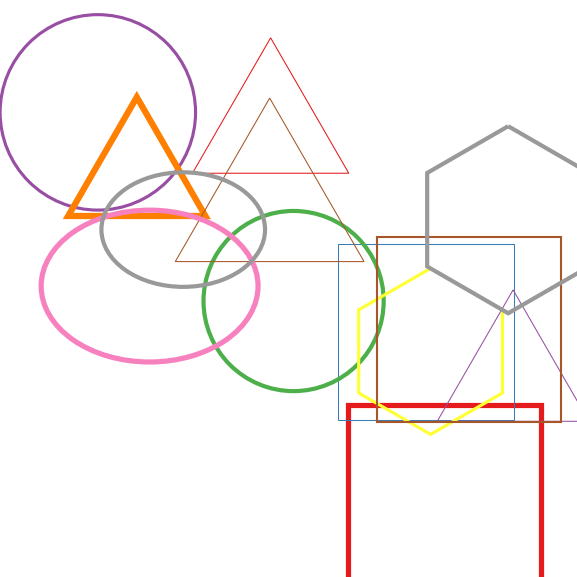[{"shape": "triangle", "thickness": 0.5, "radius": 0.78, "center": [0.469, 0.777]}, {"shape": "square", "thickness": 2.5, "radius": 0.84, "center": [0.77, 0.13]}, {"shape": "square", "thickness": 0.5, "radius": 0.76, "center": [0.738, 0.424]}, {"shape": "circle", "thickness": 2, "radius": 0.78, "center": [0.508, 0.478]}, {"shape": "triangle", "thickness": 0.5, "radius": 0.76, "center": [0.888, 0.345]}, {"shape": "circle", "thickness": 1.5, "radius": 0.85, "center": [0.169, 0.805]}, {"shape": "triangle", "thickness": 3, "radius": 0.69, "center": [0.237, 0.694]}, {"shape": "hexagon", "thickness": 1.5, "radius": 0.72, "center": [0.746, 0.391]}, {"shape": "triangle", "thickness": 0.5, "radius": 0.94, "center": [0.467, 0.641]}, {"shape": "square", "thickness": 1, "radius": 0.8, "center": [0.812, 0.428]}, {"shape": "oval", "thickness": 2.5, "radius": 0.94, "center": [0.259, 0.504]}, {"shape": "hexagon", "thickness": 2, "radius": 0.81, "center": [0.88, 0.619]}, {"shape": "oval", "thickness": 2, "radius": 0.71, "center": [0.317, 0.602]}]